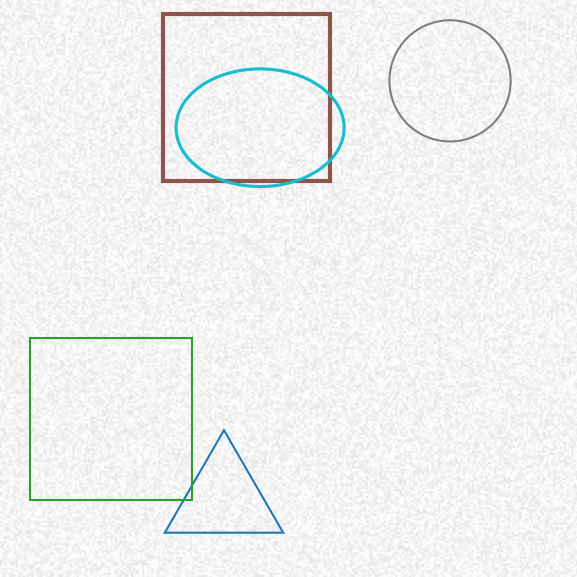[{"shape": "triangle", "thickness": 1, "radius": 0.59, "center": [0.388, 0.136]}, {"shape": "square", "thickness": 1, "radius": 0.7, "center": [0.192, 0.274]}, {"shape": "square", "thickness": 2, "radius": 0.72, "center": [0.426, 0.83]}, {"shape": "circle", "thickness": 1, "radius": 0.52, "center": [0.779, 0.859]}, {"shape": "oval", "thickness": 1.5, "radius": 0.73, "center": [0.45, 0.778]}]